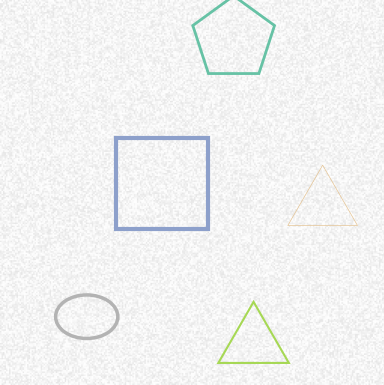[{"shape": "pentagon", "thickness": 2, "radius": 0.56, "center": [0.607, 0.899]}, {"shape": "square", "thickness": 3, "radius": 0.59, "center": [0.421, 0.523]}, {"shape": "triangle", "thickness": 1.5, "radius": 0.53, "center": [0.659, 0.11]}, {"shape": "triangle", "thickness": 0.5, "radius": 0.52, "center": [0.838, 0.466]}, {"shape": "oval", "thickness": 2.5, "radius": 0.4, "center": [0.225, 0.177]}]